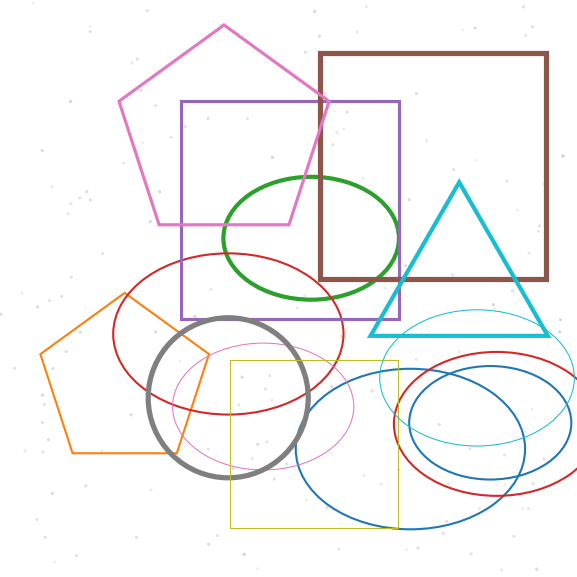[{"shape": "oval", "thickness": 1, "radius": 0.7, "center": [0.849, 0.267]}, {"shape": "oval", "thickness": 1, "radius": 0.99, "center": [0.711, 0.222]}, {"shape": "pentagon", "thickness": 1, "radius": 0.77, "center": [0.216, 0.338]}, {"shape": "oval", "thickness": 2, "radius": 0.76, "center": [0.539, 0.587]}, {"shape": "oval", "thickness": 1, "radius": 0.89, "center": [0.86, 0.265]}, {"shape": "oval", "thickness": 1, "radius": 1.0, "center": [0.395, 0.421]}, {"shape": "square", "thickness": 1.5, "radius": 0.94, "center": [0.503, 0.636]}, {"shape": "square", "thickness": 2.5, "radius": 0.98, "center": [0.75, 0.712]}, {"shape": "pentagon", "thickness": 1.5, "radius": 0.96, "center": [0.388, 0.765]}, {"shape": "oval", "thickness": 0.5, "radius": 0.78, "center": [0.456, 0.295]}, {"shape": "circle", "thickness": 2.5, "radius": 0.69, "center": [0.395, 0.31]}, {"shape": "square", "thickness": 0.5, "radius": 0.73, "center": [0.544, 0.23]}, {"shape": "oval", "thickness": 0.5, "radius": 0.84, "center": [0.826, 0.345]}, {"shape": "triangle", "thickness": 2, "radius": 0.89, "center": [0.795, 0.506]}]